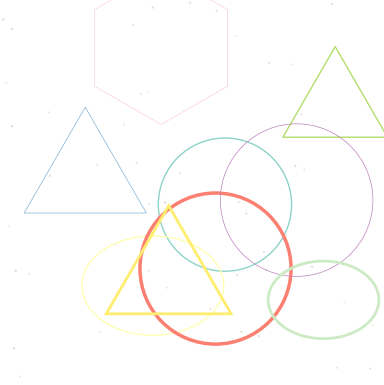[{"shape": "circle", "thickness": 1, "radius": 0.87, "center": [0.584, 0.469]}, {"shape": "oval", "thickness": 1, "radius": 0.92, "center": [0.397, 0.258]}, {"shape": "circle", "thickness": 2.5, "radius": 0.98, "center": [0.56, 0.302]}, {"shape": "triangle", "thickness": 0.5, "radius": 0.92, "center": [0.221, 0.538]}, {"shape": "triangle", "thickness": 1, "radius": 0.78, "center": [0.871, 0.722]}, {"shape": "hexagon", "thickness": 0.5, "radius": 1.0, "center": [0.418, 0.876]}, {"shape": "circle", "thickness": 0.5, "radius": 0.99, "center": [0.77, 0.48]}, {"shape": "oval", "thickness": 2, "radius": 0.72, "center": [0.84, 0.221]}, {"shape": "triangle", "thickness": 2, "radius": 0.94, "center": [0.438, 0.279]}]